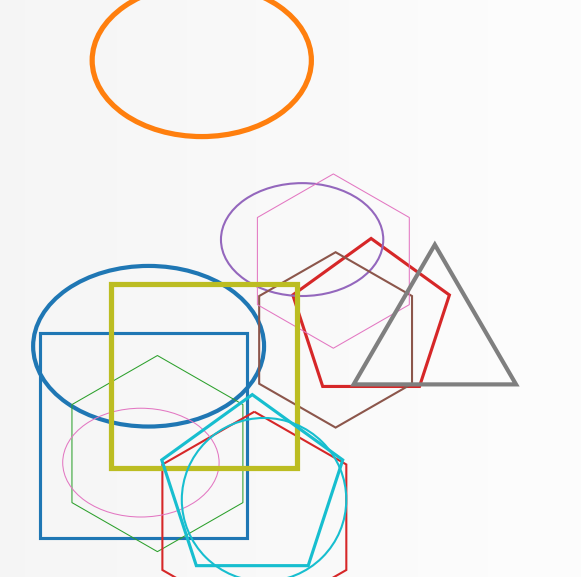[{"shape": "oval", "thickness": 2, "radius": 0.99, "center": [0.256, 0.4]}, {"shape": "square", "thickness": 1.5, "radius": 0.89, "center": [0.247, 0.245]}, {"shape": "oval", "thickness": 2.5, "radius": 0.94, "center": [0.347, 0.895]}, {"shape": "hexagon", "thickness": 0.5, "radius": 0.85, "center": [0.271, 0.214]}, {"shape": "pentagon", "thickness": 1.5, "radius": 0.71, "center": [0.638, 0.445]}, {"shape": "hexagon", "thickness": 1, "radius": 0.91, "center": [0.438, 0.103]}, {"shape": "oval", "thickness": 1, "radius": 0.7, "center": [0.52, 0.584]}, {"shape": "hexagon", "thickness": 1, "radius": 0.76, "center": [0.577, 0.411]}, {"shape": "hexagon", "thickness": 0.5, "radius": 0.75, "center": [0.574, 0.547]}, {"shape": "oval", "thickness": 0.5, "radius": 0.67, "center": [0.242, 0.198]}, {"shape": "triangle", "thickness": 2, "radius": 0.81, "center": [0.748, 0.414]}, {"shape": "square", "thickness": 2.5, "radius": 0.8, "center": [0.351, 0.349]}, {"shape": "circle", "thickness": 1, "radius": 0.71, "center": [0.454, 0.134]}, {"shape": "pentagon", "thickness": 1.5, "radius": 0.82, "center": [0.434, 0.152]}]